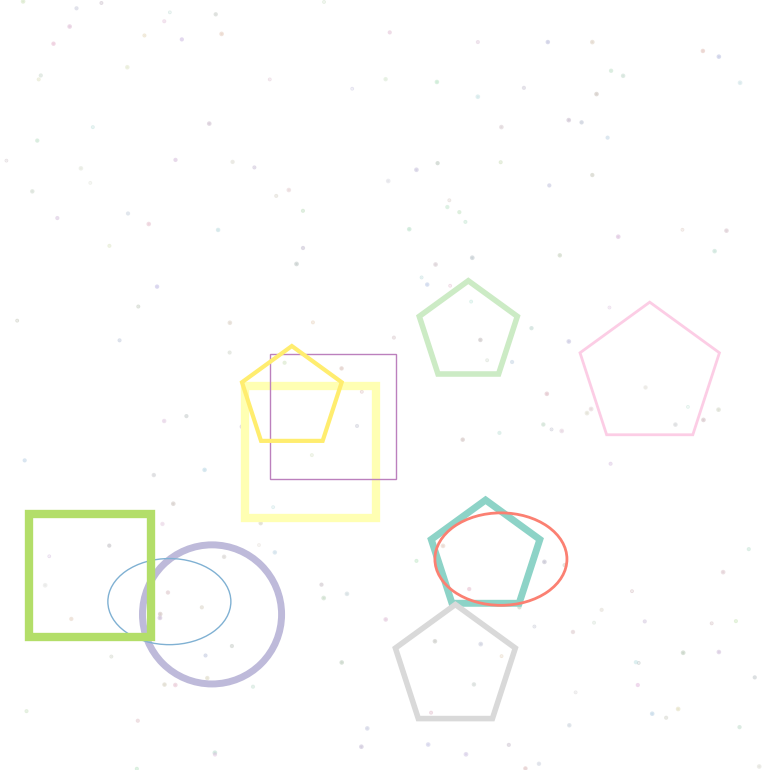[{"shape": "pentagon", "thickness": 2.5, "radius": 0.37, "center": [0.631, 0.276]}, {"shape": "square", "thickness": 3, "radius": 0.43, "center": [0.403, 0.413]}, {"shape": "circle", "thickness": 2.5, "radius": 0.45, "center": [0.275, 0.202]}, {"shape": "oval", "thickness": 1, "radius": 0.43, "center": [0.651, 0.274]}, {"shape": "oval", "thickness": 0.5, "radius": 0.4, "center": [0.22, 0.219]}, {"shape": "square", "thickness": 3, "radius": 0.4, "center": [0.117, 0.253]}, {"shape": "pentagon", "thickness": 1, "radius": 0.48, "center": [0.844, 0.512]}, {"shape": "pentagon", "thickness": 2, "radius": 0.41, "center": [0.591, 0.133]}, {"shape": "square", "thickness": 0.5, "radius": 0.41, "center": [0.433, 0.459]}, {"shape": "pentagon", "thickness": 2, "radius": 0.33, "center": [0.608, 0.568]}, {"shape": "pentagon", "thickness": 1.5, "radius": 0.34, "center": [0.379, 0.483]}]